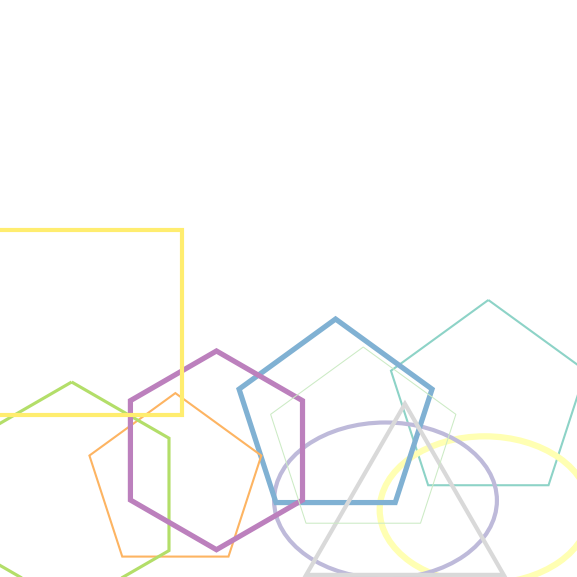[{"shape": "pentagon", "thickness": 1, "radius": 0.89, "center": [0.846, 0.302]}, {"shape": "oval", "thickness": 3, "radius": 0.91, "center": [0.84, 0.116]}, {"shape": "oval", "thickness": 2, "radius": 0.96, "center": [0.668, 0.132]}, {"shape": "pentagon", "thickness": 2.5, "radius": 0.88, "center": [0.581, 0.271]}, {"shape": "pentagon", "thickness": 1, "radius": 0.78, "center": [0.304, 0.162]}, {"shape": "hexagon", "thickness": 1.5, "radius": 0.97, "center": [0.124, 0.143]}, {"shape": "triangle", "thickness": 2, "radius": 0.99, "center": [0.701, 0.102]}, {"shape": "hexagon", "thickness": 2.5, "radius": 0.86, "center": [0.375, 0.219]}, {"shape": "pentagon", "thickness": 0.5, "radius": 0.84, "center": [0.629, 0.23]}, {"shape": "square", "thickness": 2, "radius": 0.8, "center": [0.155, 0.441]}]